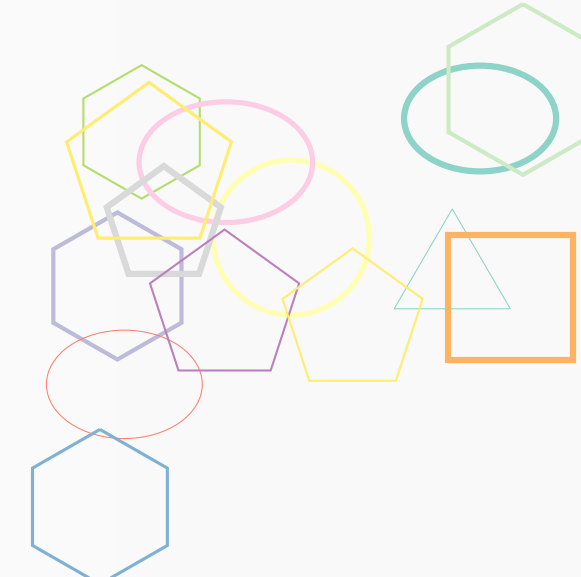[{"shape": "triangle", "thickness": 0.5, "radius": 0.58, "center": [0.778, 0.522]}, {"shape": "oval", "thickness": 3, "radius": 0.65, "center": [0.826, 0.794]}, {"shape": "circle", "thickness": 2.5, "radius": 0.67, "center": [0.501, 0.588]}, {"shape": "hexagon", "thickness": 2, "radius": 0.64, "center": [0.202, 0.504]}, {"shape": "oval", "thickness": 0.5, "radius": 0.67, "center": [0.214, 0.334]}, {"shape": "hexagon", "thickness": 1.5, "radius": 0.67, "center": [0.172, 0.122]}, {"shape": "square", "thickness": 3, "radius": 0.54, "center": [0.878, 0.484]}, {"shape": "hexagon", "thickness": 1, "radius": 0.58, "center": [0.244, 0.771]}, {"shape": "oval", "thickness": 2.5, "radius": 0.75, "center": [0.389, 0.718]}, {"shape": "pentagon", "thickness": 3, "radius": 0.52, "center": [0.282, 0.608]}, {"shape": "pentagon", "thickness": 1, "radius": 0.67, "center": [0.386, 0.467]}, {"shape": "hexagon", "thickness": 2, "radius": 0.74, "center": [0.9, 0.844]}, {"shape": "pentagon", "thickness": 1, "radius": 0.63, "center": [0.607, 0.442]}, {"shape": "pentagon", "thickness": 1.5, "radius": 0.75, "center": [0.256, 0.707]}]